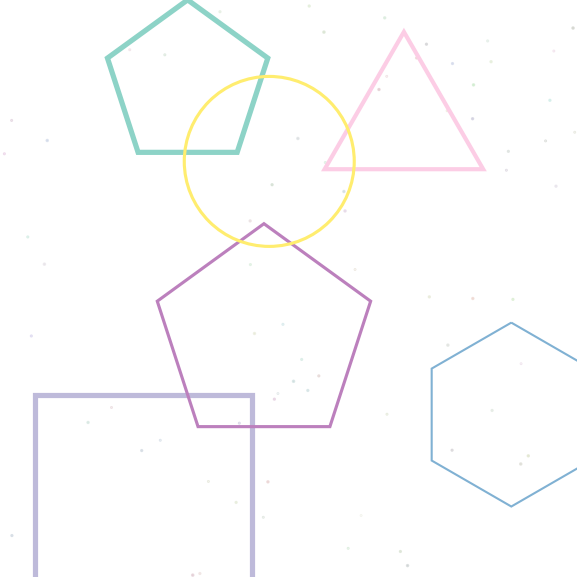[{"shape": "pentagon", "thickness": 2.5, "radius": 0.73, "center": [0.325, 0.853]}, {"shape": "square", "thickness": 2.5, "radius": 0.94, "center": [0.249, 0.127]}, {"shape": "hexagon", "thickness": 1, "radius": 0.8, "center": [0.885, 0.281]}, {"shape": "triangle", "thickness": 2, "radius": 0.79, "center": [0.699, 0.785]}, {"shape": "pentagon", "thickness": 1.5, "radius": 0.97, "center": [0.457, 0.418]}, {"shape": "circle", "thickness": 1.5, "radius": 0.74, "center": [0.466, 0.72]}]